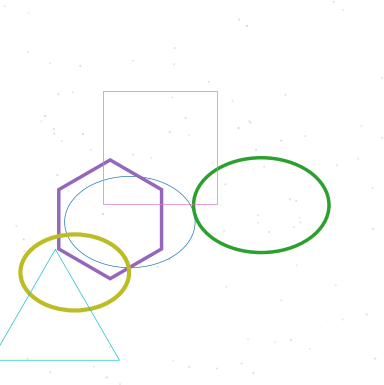[{"shape": "oval", "thickness": 0.5, "radius": 0.85, "center": [0.337, 0.423]}, {"shape": "oval", "thickness": 2.5, "radius": 0.88, "center": [0.679, 0.467]}, {"shape": "hexagon", "thickness": 2.5, "radius": 0.77, "center": [0.286, 0.43]}, {"shape": "square", "thickness": 0.5, "radius": 0.74, "center": [0.416, 0.617]}, {"shape": "oval", "thickness": 3, "radius": 0.71, "center": [0.194, 0.292]}, {"shape": "triangle", "thickness": 0.5, "radius": 0.96, "center": [0.144, 0.16]}]